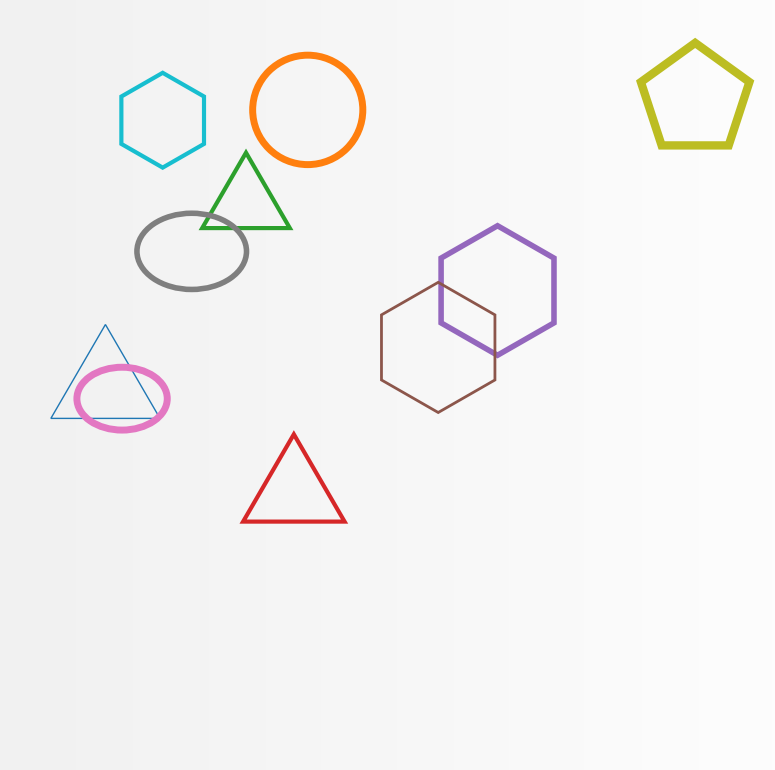[{"shape": "triangle", "thickness": 0.5, "radius": 0.41, "center": [0.136, 0.497]}, {"shape": "circle", "thickness": 2.5, "radius": 0.36, "center": [0.397, 0.857]}, {"shape": "triangle", "thickness": 1.5, "radius": 0.33, "center": [0.317, 0.736]}, {"shape": "triangle", "thickness": 1.5, "radius": 0.38, "center": [0.379, 0.36]}, {"shape": "hexagon", "thickness": 2, "radius": 0.42, "center": [0.642, 0.623]}, {"shape": "hexagon", "thickness": 1, "radius": 0.42, "center": [0.565, 0.549]}, {"shape": "oval", "thickness": 2.5, "radius": 0.29, "center": [0.158, 0.482]}, {"shape": "oval", "thickness": 2, "radius": 0.35, "center": [0.247, 0.674]}, {"shape": "pentagon", "thickness": 3, "radius": 0.37, "center": [0.897, 0.871]}, {"shape": "hexagon", "thickness": 1.5, "radius": 0.31, "center": [0.21, 0.844]}]